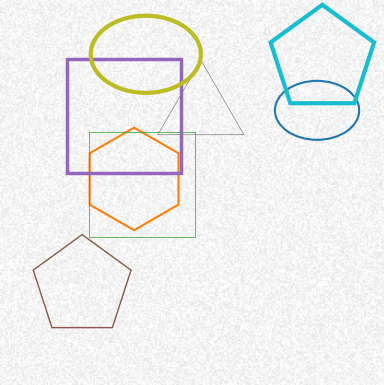[{"shape": "oval", "thickness": 1.5, "radius": 0.55, "center": [0.824, 0.713]}, {"shape": "hexagon", "thickness": 1.5, "radius": 0.67, "center": [0.348, 0.535]}, {"shape": "square", "thickness": 0.5, "radius": 0.68, "center": [0.369, 0.52]}, {"shape": "square", "thickness": 2.5, "radius": 0.74, "center": [0.323, 0.699]}, {"shape": "pentagon", "thickness": 1, "radius": 0.67, "center": [0.213, 0.257]}, {"shape": "triangle", "thickness": 0.5, "radius": 0.65, "center": [0.522, 0.715]}, {"shape": "oval", "thickness": 3, "radius": 0.72, "center": [0.379, 0.859]}, {"shape": "pentagon", "thickness": 3, "radius": 0.71, "center": [0.837, 0.846]}]